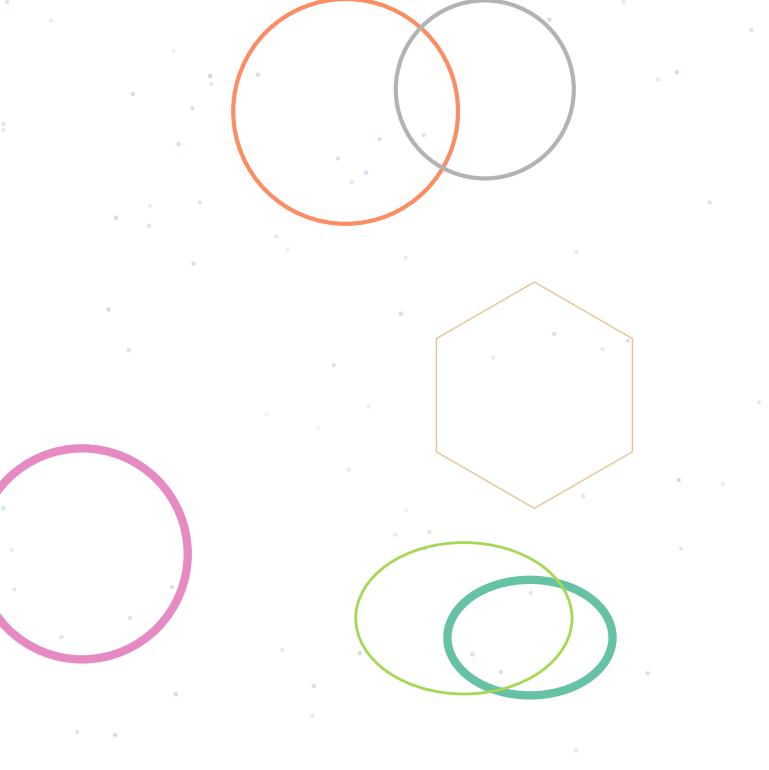[{"shape": "oval", "thickness": 3, "radius": 0.54, "center": [0.688, 0.172]}, {"shape": "circle", "thickness": 1.5, "radius": 0.73, "center": [0.449, 0.855]}, {"shape": "circle", "thickness": 3, "radius": 0.69, "center": [0.107, 0.281]}, {"shape": "oval", "thickness": 1, "radius": 0.7, "center": [0.602, 0.197]}, {"shape": "hexagon", "thickness": 0.5, "radius": 0.73, "center": [0.694, 0.487]}, {"shape": "circle", "thickness": 1.5, "radius": 0.58, "center": [0.63, 0.884]}]